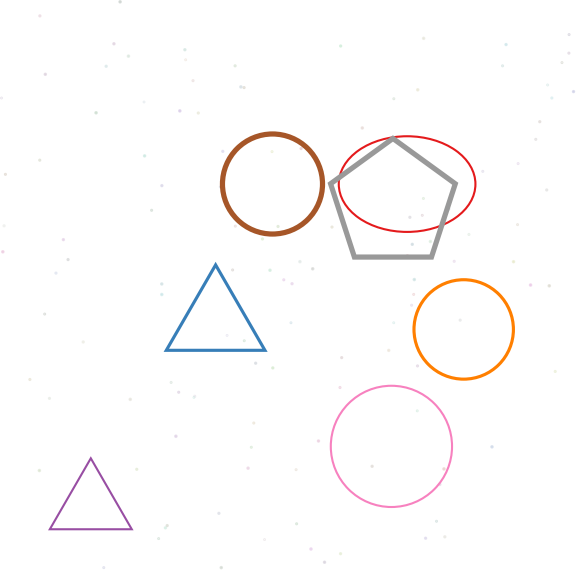[{"shape": "oval", "thickness": 1, "radius": 0.59, "center": [0.705, 0.68]}, {"shape": "triangle", "thickness": 1.5, "radius": 0.49, "center": [0.373, 0.442]}, {"shape": "triangle", "thickness": 1, "radius": 0.41, "center": [0.157, 0.124]}, {"shape": "circle", "thickness": 1.5, "radius": 0.43, "center": [0.803, 0.429]}, {"shape": "circle", "thickness": 2.5, "radius": 0.43, "center": [0.472, 0.681]}, {"shape": "circle", "thickness": 1, "radius": 0.52, "center": [0.678, 0.226]}, {"shape": "pentagon", "thickness": 2.5, "radius": 0.57, "center": [0.68, 0.646]}]